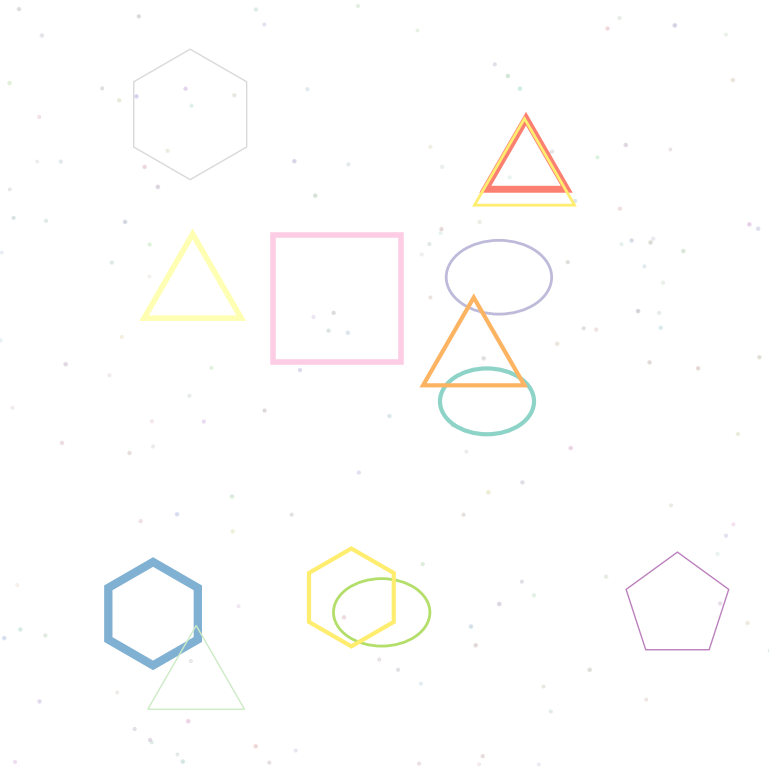[{"shape": "oval", "thickness": 1.5, "radius": 0.31, "center": [0.632, 0.479]}, {"shape": "triangle", "thickness": 2, "radius": 0.36, "center": [0.25, 0.623]}, {"shape": "oval", "thickness": 1, "radius": 0.34, "center": [0.648, 0.64]}, {"shape": "triangle", "thickness": 2.5, "radius": 0.31, "center": [0.683, 0.785]}, {"shape": "hexagon", "thickness": 3, "radius": 0.34, "center": [0.199, 0.203]}, {"shape": "triangle", "thickness": 1.5, "radius": 0.38, "center": [0.615, 0.538]}, {"shape": "oval", "thickness": 1, "radius": 0.31, "center": [0.496, 0.205]}, {"shape": "square", "thickness": 2, "radius": 0.41, "center": [0.438, 0.612]}, {"shape": "hexagon", "thickness": 0.5, "radius": 0.42, "center": [0.247, 0.851]}, {"shape": "pentagon", "thickness": 0.5, "radius": 0.35, "center": [0.88, 0.213]}, {"shape": "triangle", "thickness": 0.5, "radius": 0.36, "center": [0.255, 0.115]}, {"shape": "hexagon", "thickness": 1.5, "radius": 0.32, "center": [0.456, 0.224]}, {"shape": "triangle", "thickness": 1, "radius": 0.37, "center": [0.681, 0.771]}]